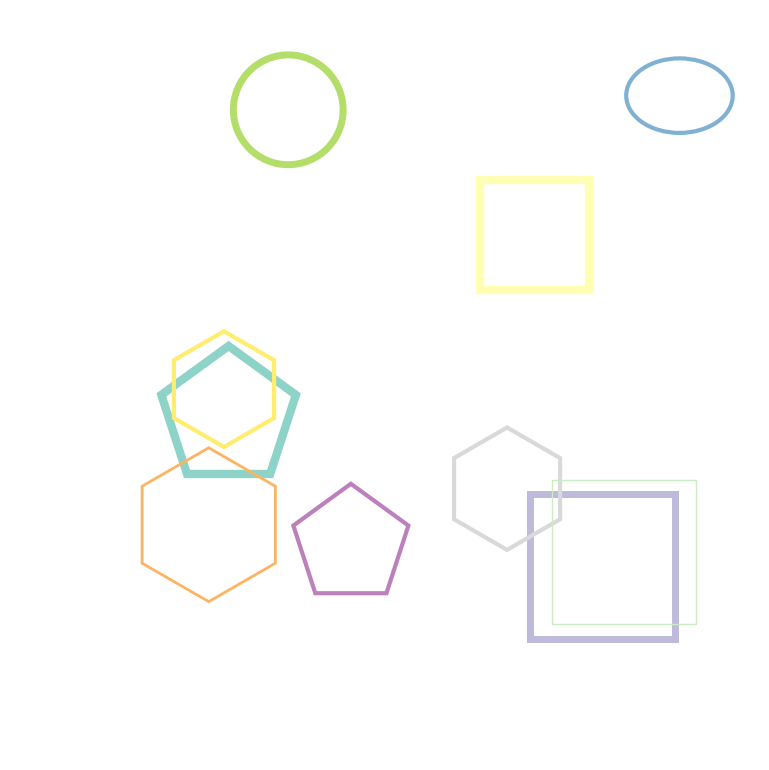[{"shape": "pentagon", "thickness": 3, "radius": 0.46, "center": [0.297, 0.459]}, {"shape": "square", "thickness": 3, "radius": 0.36, "center": [0.694, 0.695]}, {"shape": "square", "thickness": 2.5, "radius": 0.47, "center": [0.782, 0.264]}, {"shape": "oval", "thickness": 1.5, "radius": 0.35, "center": [0.882, 0.876]}, {"shape": "hexagon", "thickness": 1, "radius": 0.5, "center": [0.271, 0.319]}, {"shape": "circle", "thickness": 2.5, "radius": 0.36, "center": [0.374, 0.857]}, {"shape": "hexagon", "thickness": 1.5, "radius": 0.4, "center": [0.659, 0.365]}, {"shape": "pentagon", "thickness": 1.5, "radius": 0.39, "center": [0.456, 0.293]}, {"shape": "square", "thickness": 0.5, "radius": 0.47, "center": [0.81, 0.284]}, {"shape": "hexagon", "thickness": 1.5, "radius": 0.38, "center": [0.291, 0.495]}]